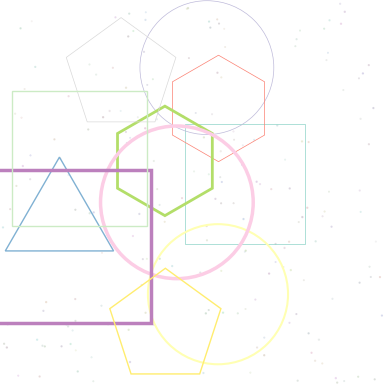[{"shape": "square", "thickness": 0.5, "radius": 0.78, "center": [0.637, 0.522]}, {"shape": "circle", "thickness": 1.5, "radius": 0.91, "center": [0.566, 0.236]}, {"shape": "circle", "thickness": 0.5, "radius": 0.87, "center": [0.537, 0.824]}, {"shape": "hexagon", "thickness": 0.5, "radius": 0.69, "center": [0.568, 0.718]}, {"shape": "triangle", "thickness": 1, "radius": 0.81, "center": [0.154, 0.429]}, {"shape": "hexagon", "thickness": 2, "radius": 0.71, "center": [0.428, 0.582]}, {"shape": "circle", "thickness": 2.5, "radius": 0.99, "center": [0.459, 0.475]}, {"shape": "pentagon", "thickness": 0.5, "radius": 0.75, "center": [0.315, 0.805]}, {"shape": "square", "thickness": 2.5, "radius": 0.99, "center": [0.194, 0.36]}, {"shape": "square", "thickness": 1, "radius": 0.88, "center": [0.207, 0.588]}, {"shape": "pentagon", "thickness": 1, "radius": 0.76, "center": [0.43, 0.151]}]